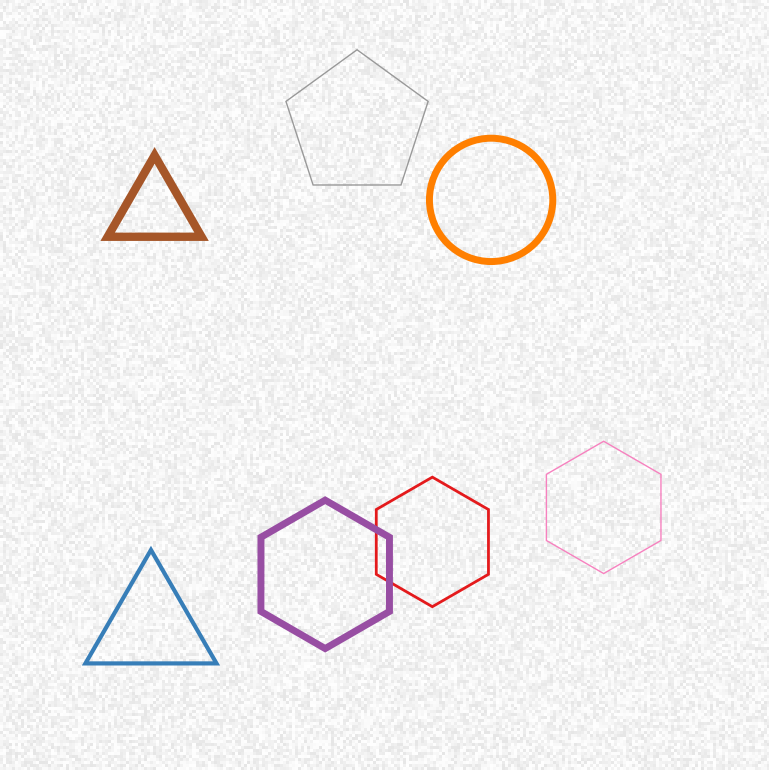[{"shape": "hexagon", "thickness": 1, "radius": 0.42, "center": [0.562, 0.296]}, {"shape": "triangle", "thickness": 1.5, "radius": 0.49, "center": [0.196, 0.188]}, {"shape": "hexagon", "thickness": 2.5, "radius": 0.48, "center": [0.422, 0.254]}, {"shape": "circle", "thickness": 2.5, "radius": 0.4, "center": [0.638, 0.74]}, {"shape": "triangle", "thickness": 3, "radius": 0.35, "center": [0.201, 0.728]}, {"shape": "hexagon", "thickness": 0.5, "radius": 0.43, "center": [0.784, 0.341]}, {"shape": "pentagon", "thickness": 0.5, "radius": 0.49, "center": [0.464, 0.838]}]